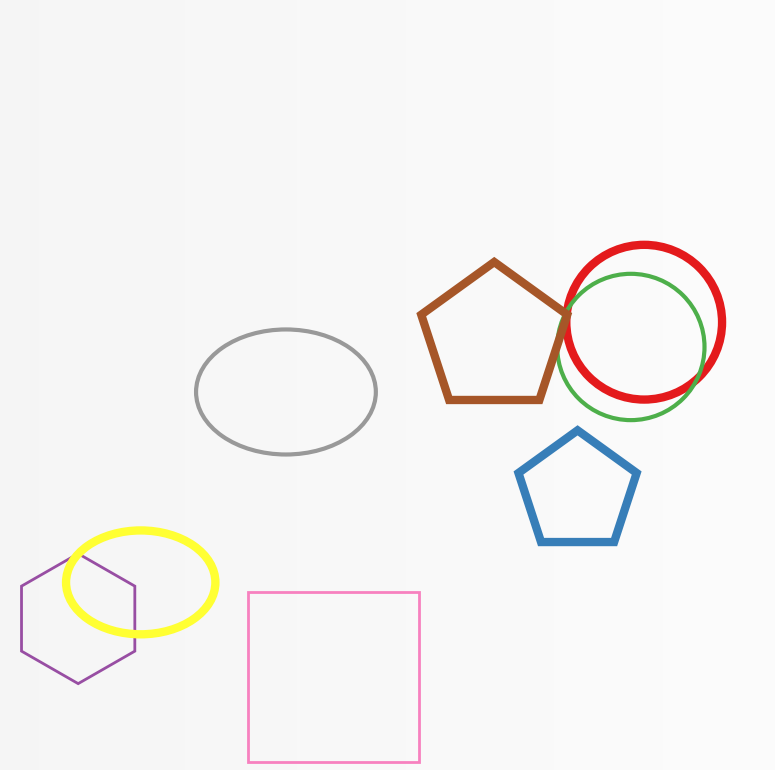[{"shape": "circle", "thickness": 3, "radius": 0.5, "center": [0.831, 0.582]}, {"shape": "pentagon", "thickness": 3, "radius": 0.4, "center": [0.745, 0.361]}, {"shape": "circle", "thickness": 1.5, "radius": 0.48, "center": [0.814, 0.549]}, {"shape": "hexagon", "thickness": 1, "radius": 0.42, "center": [0.101, 0.197]}, {"shape": "oval", "thickness": 3, "radius": 0.48, "center": [0.182, 0.244]}, {"shape": "pentagon", "thickness": 3, "radius": 0.5, "center": [0.638, 0.561]}, {"shape": "square", "thickness": 1, "radius": 0.55, "center": [0.43, 0.12]}, {"shape": "oval", "thickness": 1.5, "radius": 0.58, "center": [0.369, 0.491]}]